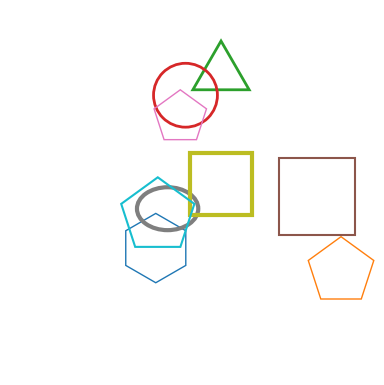[{"shape": "hexagon", "thickness": 1, "radius": 0.45, "center": [0.405, 0.356]}, {"shape": "pentagon", "thickness": 1, "radius": 0.45, "center": [0.886, 0.296]}, {"shape": "triangle", "thickness": 2, "radius": 0.42, "center": [0.574, 0.809]}, {"shape": "circle", "thickness": 2, "radius": 0.41, "center": [0.482, 0.753]}, {"shape": "square", "thickness": 1.5, "radius": 0.5, "center": [0.823, 0.49]}, {"shape": "pentagon", "thickness": 1, "radius": 0.36, "center": [0.468, 0.695]}, {"shape": "oval", "thickness": 3, "radius": 0.4, "center": [0.435, 0.458]}, {"shape": "square", "thickness": 3, "radius": 0.4, "center": [0.574, 0.523]}, {"shape": "pentagon", "thickness": 1.5, "radius": 0.5, "center": [0.41, 0.44]}]